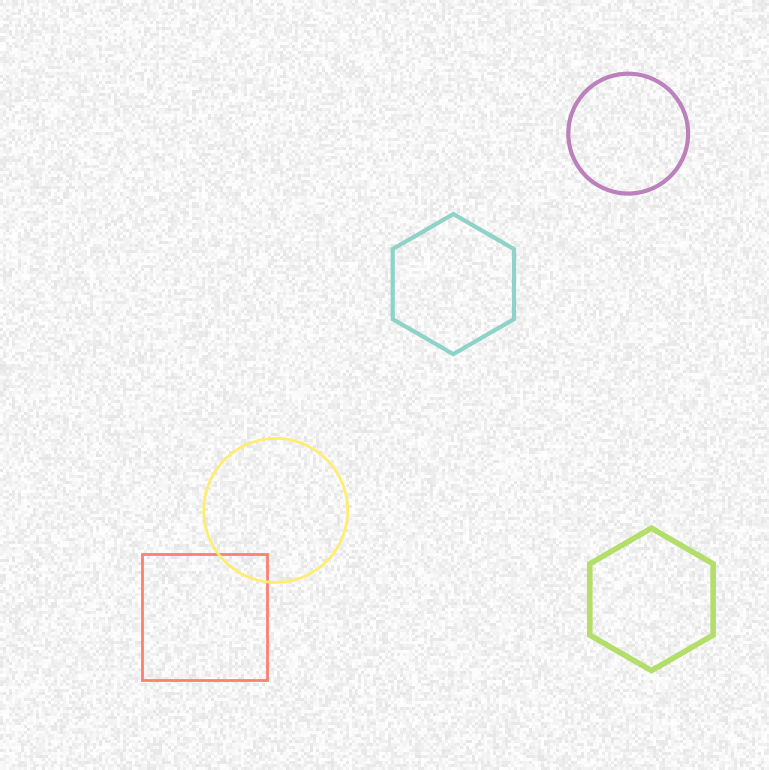[{"shape": "hexagon", "thickness": 1.5, "radius": 0.45, "center": [0.589, 0.631]}, {"shape": "square", "thickness": 1, "radius": 0.41, "center": [0.266, 0.198]}, {"shape": "hexagon", "thickness": 2, "radius": 0.46, "center": [0.846, 0.222]}, {"shape": "circle", "thickness": 1.5, "radius": 0.39, "center": [0.816, 0.826]}, {"shape": "circle", "thickness": 1, "radius": 0.47, "center": [0.358, 0.337]}]